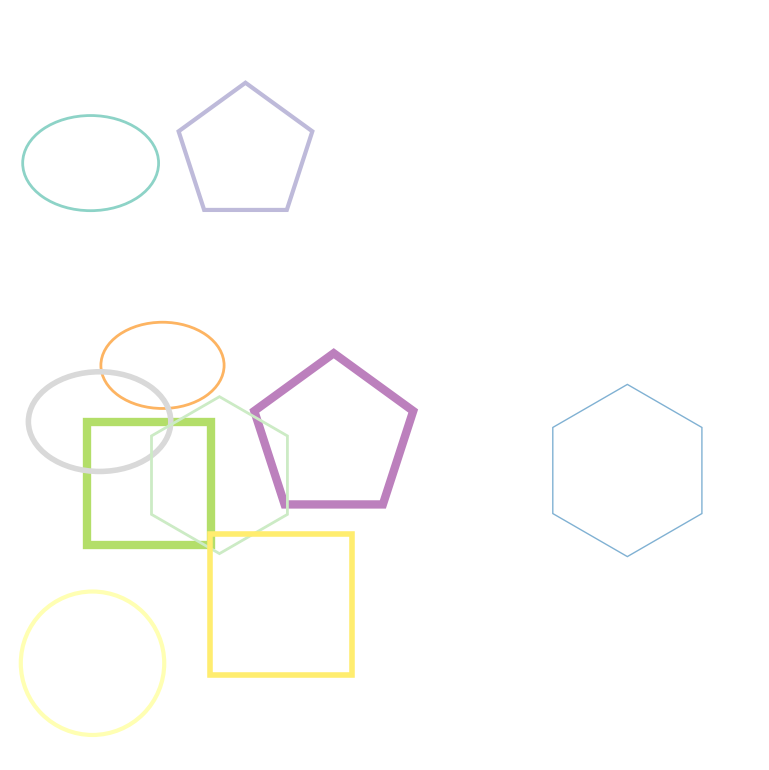[{"shape": "oval", "thickness": 1, "radius": 0.44, "center": [0.118, 0.788]}, {"shape": "circle", "thickness": 1.5, "radius": 0.47, "center": [0.12, 0.139]}, {"shape": "pentagon", "thickness": 1.5, "radius": 0.46, "center": [0.319, 0.801]}, {"shape": "hexagon", "thickness": 0.5, "radius": 0.56, "center": [0.815, 0.389]}, {"shape": "oval", "thickness": 1, "radius": 0.4, "center": [0.211, 0.526]}, {"shape": "square", "thickness": 3, "radius": 0.4, "center": [0.193, 0.372]}, {"shape": "oval", "thickness": 2, "radius": 0.46, "center": [0.129, 0.452]}, {"shape": "pentagon", "thickness": 3, "radius": 0.54, "center": [0.433, 0.433]}, {"shape": "hexagon", "thickness": 1, "radius": 0.51, "center": [0.285, 0.383]}, {"shape": "square", "thickness": 2, "radius": 0.46, "center": [0.365, 0.215]}]